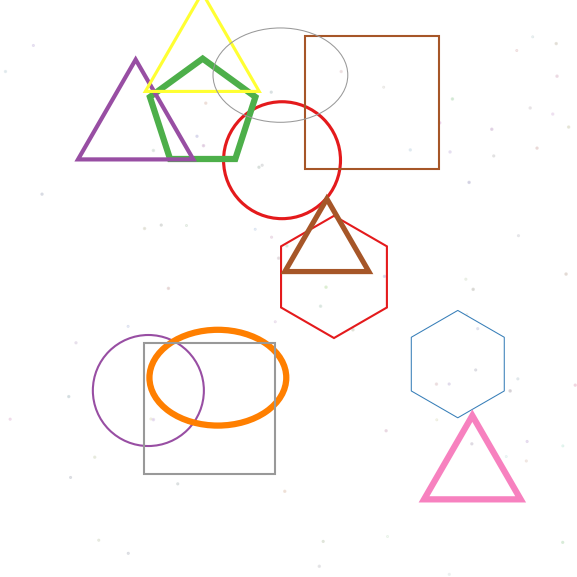[{"shape": "hexagon", "thickness": 1, "radius": 0.53, "center": [0.578, 0.52]}, {"shape": "circle", "thickness": 1.5, "radius": 0.51, "center": [0.488, 0.722]}, {"shape": "hexagon", "thickness": 0.5, "radius": 0.46, "center": [0.793, 0.369]}, {"shape": "pentagon", "thickness": 3, "radius": 0.48, "center": [0.351, 0.802]}, {"shape": "circle", "thickness": 1, "radius": 0.48, "center": [0.257, 0.323]}, {"shape": "triangle", "thickness": 2, "radius": 0.58, "center": [0.235, 0.781]}, {"shape": "oval", "thickness": 3, "radius": 0.59, "center": [0.377, 0.345]}, {"shape": "triangle", "thickness": 1.5, "radius": 0.57, "center": [0.35, 0.898]}, {"shape": "square", "thickness": 1, "radius": 0.58, "center": [0.644, 0.821]}, {"shape": "triangle", "thickness": 2.5, "radius": 0.42, "center": [0.566, 0.571]}, {"shape": "triangle", "thickness": 3, "radius": 0.48, "center": [0.818, 0.183]}, {"shape": "oval", "thickness": 0.5, "radius": 0.58, "center": [0.486, 0.869]}, {"shape": "square", "thickness": 1, "radius": 0.57, "center": [0.363, 0.291]}]